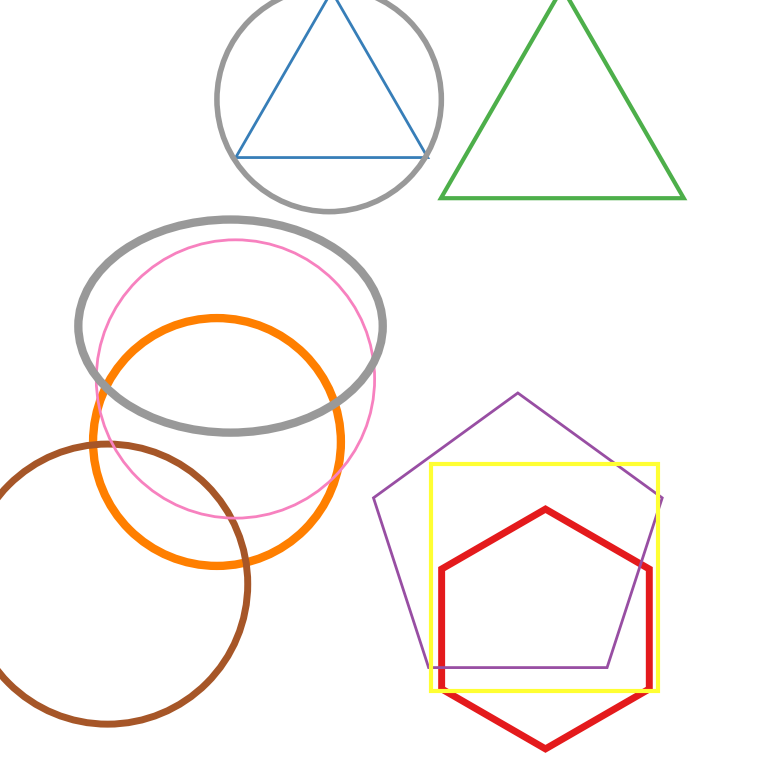[{"shape": "hexagon", "thickness": 2.5, "radius": 0.78, "center": [0.708, 0.183]}, {"shape": "triangle", "thickness": 1, "radius": 0.72, "center": [0.431, 0.867]}, {"shape": "triangle", "thickness": 1.5, "radius": 0.91, "center": [0.73, 0.834]}, {"shape": "pentagon", "thickness": 1, "radius": 0.99, "center": [0.673, 0.292]}, {"shape": "circle", "thickness": 3, "radius": 0.8, "center": [0.282, 0.426]}, {"shape": "square", "thickness": 1.5, "radius": 0.74, "center": [0.707, 0.25]}, {"shape": "circle", "thickness": 2.5, "radius": 0.91, "center": [0.14, 0.241]}, {"shape": "circle", "thickness": 1, "radius": 0.9, "center": [0.306, 0.508]}, {"shape": "oval", "thickness": 3, "radius": 0.99, "center": [0.299, 0.577]}, {"shape": "circle", "thickness": 2, "radius": 0.73, "center": [0.427, 0.871]}]